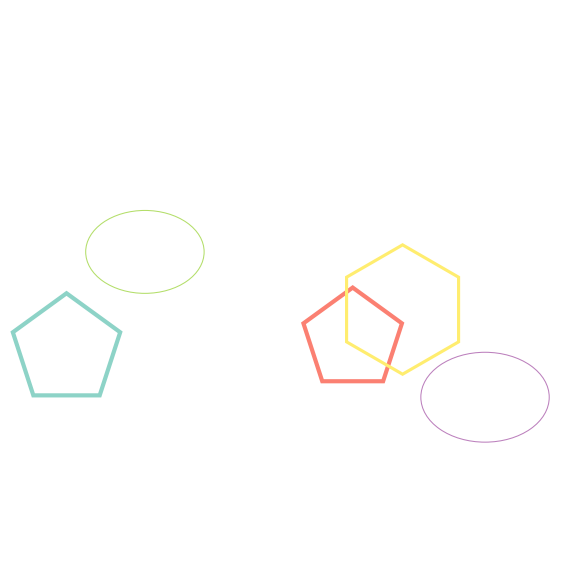[{"shape": "pentagon", "thickness": 2, "radius": 0.49, "center": [0.115, 0.394]}, {"shape": "pentagon", "thickness": 2, "radius": 0.45, "center": [0.611, 0.412]}, {"shape": "oval", "thickness": 0.5, "radius": 0.51, "center": [0.251, 0.563]}, {"shape": "oval", "thickness": 0.5, "radius": 0.56, "center": [0.84, 0.311]}, {"shape": "hexagon", "thickness": 1.5, "radius": 0.56, "center": [0.697, 0.463]}]